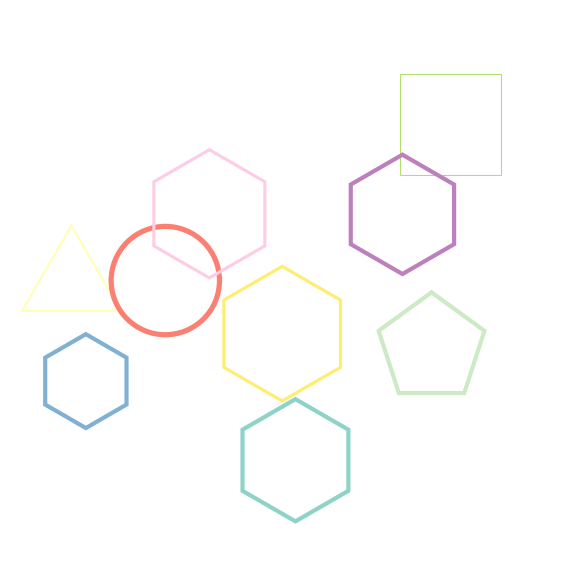[{"shape": "hexagon", "thickness": 2, "radius": 0.53, "center": [0.512, 0.202]}, {"shape": "triangle", "thickness": 1, "radius": 0.49, "center": [0.124, 0.51]}, {"shape": "circle", "thickness": 2.5, "radius": 0.47, "center": [0.286, 0.513]}, {"shape": "hexagon", "thickness": 2, "radius": 0.41, "center": [0.149, 0.339]}, {"shape": "square", "thickness": 0.5, "radius": 0.44, "center": [0.78, 0.784]}, {"shape": "hexagon", "thickness": 1.5, "radius": 0.55, "center": [0.363, 0.629]}, {"shape": "hexagon", "thickness": 2, "radius": 0.52, "center": [0.697, 0.628]}, {"shape": "pentagon", "thickness": 2, "radius": 0.48, "center": [0.747, 0.396]}, {"shape": "hexagon", "thickness": 1.5, "radius": 0.58, "center": [0.489, 0.421]}]